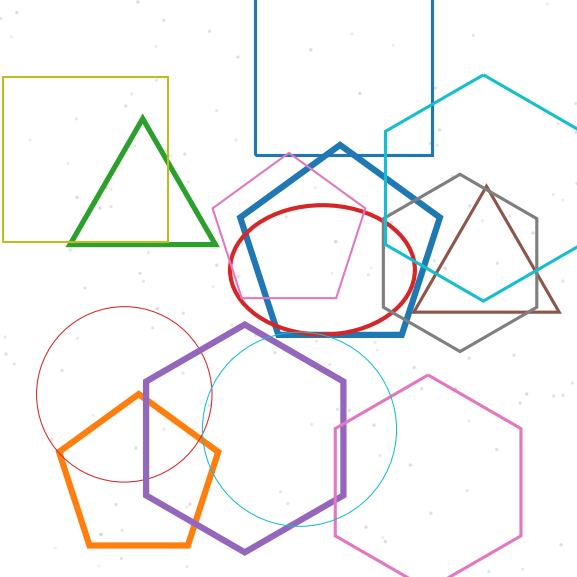[{"shape": "square", "thickness": 1.5, "radius": 0.77, "center": [0.595, 0.884]}, {"shape": "pentagon", "thickness": 3, "radius": 0.91, "center": [0.589, 0.566]}, {"shape": "pentagon", "thickness": 3, "radius": 0.72, "center": [0.24, 0.172]}, {"shape": "triangle", "thickness": 2.5, "radius": 0.73, "center": [0.247, 0.648]}, {"shape": "circle", "thickness": 0.5, "radius": 0.76, "center": [0.215, 0.316]}, {"shape": "oval", "thickness": 2, "radius": 0.8, "center": [0.558, 0.532]}, {"shape": "hexagon", "thickness": 3, "radius": 0.99, "center": [0.424, 0.24]}, {"shape": "triangle", "thickness": 1.5, "radius": 0.73, "center": [0.842, 0.531]}, {"shape": "hexagon", "thickness": 1.5, "radius": 0.93, "center": [0.741, 0.164]}, {"shape": "pentagon", "thickness": 1, "radius": 0.7, "center": [0.5, 0.595]}, {"shape": "hexagon", "thickness": 1.5, "radius": 0.77, "center": [0.797, 0.544]}, {"shape": "square", "thickness": 1, "radius": 0.71, "center": [0.148, 0.723]}, {"shape": "hexagon", "thickness": 1.5, "radius": 0.98, "center": [0.837, 0.674]}, {"shape": "circle", "thickness": 0.5, "radius": 0.84, "center": [0.519, 0.256]}]